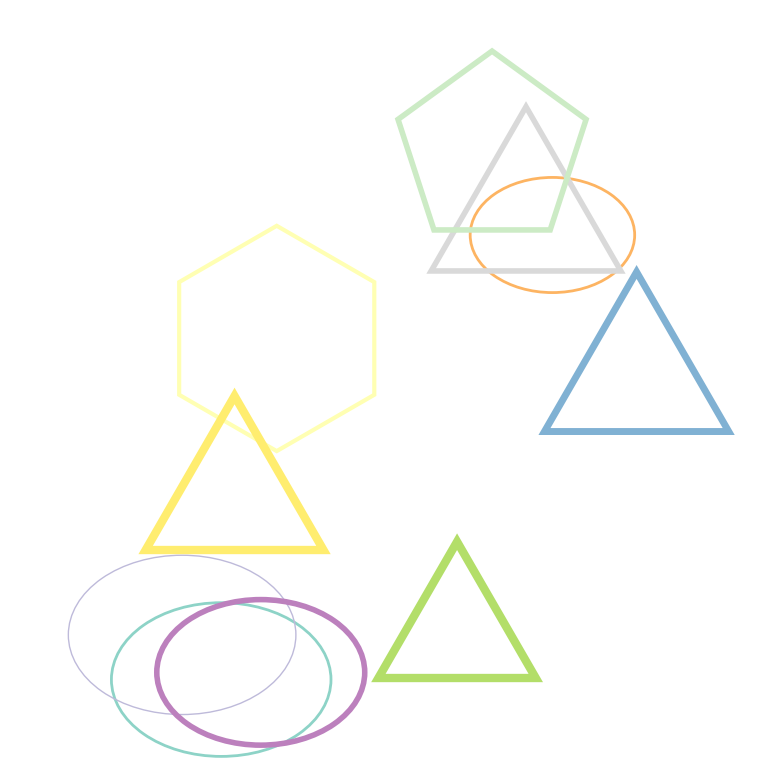[{"shape": "oval", "thickness": 1, "radius": 0.71, "center": [0.287, 0.117]}, {"shape": "hexagon", "thickness": 1.5, "radius": 0.73, "center": [0.359, 0.56]}, {"shape": "oval", "thickness": 0.5, "radius": 0.74, "center": [0.237, 0.175]}, {"shape": "triangle", "thickness": 2.5, "radius": 0.69, "center": [0.827, 0.509]}, {"shape": "oval", "thickness": 1, "radius": 0.53, "center": [0.717, 0.695]}, {"shape": "triangle", "thickness": 3, "radius": 0.59, "center": [0.594, 0.178]}, {"shape": "triangle", "thickness": 2, "radius": 0.71, "center": [0.683, 0.719]}, {"shape": "oval", "thickness": 2, "radius": 0.68, "center": [0.339, 0.127]}, {"shape": "pentagon", "thickness": 2, "radius": 0.64, "center": [0.639, 0.805]}, {"shape": "triangle", "thickness": 3, "radius": 0.67, "center": [0.305, 0.352]}]